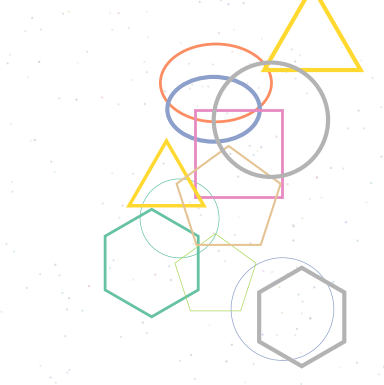[{"shape": "circle", "thickness": 0.5, "radius": 0.51, "center": [0.466, 0.433]}, {"shape": "hexagon", "thickness": 2, "radius": 0.7, "center": [0.394, 0.317]}, {"shape": "oval", "thickness": 2, "radius": 0.72, "center": [0.561, 0.785]}, {"shape": "circle", "thickness": 0.5, "radius": 0.67, "center": [0.734, 0.197]}, {"shape": "oval", "thickness": 3, "radius": 0.6, "center": [0.555, 0.716]}, {"shape": "square", "thickness": 2, "radius": 0.56, "center": [0.62, 0.601]}, {"shape": "pentagon", "thickness": 0.5, "radius": 0.55, "center": [0.56, 0.282]}, {"shape": "triangle", "thickness": 3, "radius": 0.72, "center": [0.811, 0.89]}, {"shape": "triangle", "thickness": 2.5, "radius": 0.56, "center": [0.432, 0.522]}, {"shape": "pentagon", "thickness": 1.5, "radius": 0.71, "center": [0.594, 0.479]}, {"shape": "hexagon", "thickness": 3, "radius": 0.64, "center": [0.784, 0.177]}, {"shape": "circle", "thickness": 3, "radius": 0.74, "center": [0.704, 0.689]}]